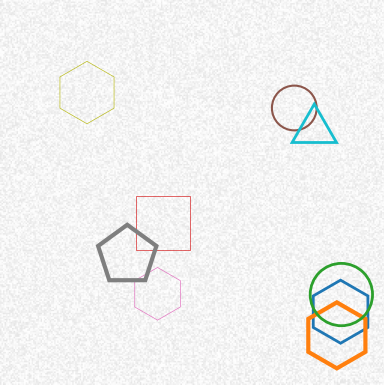[{"shape": "hexagon", "thickness": 2, "radius": 0.41, "center": [0.885, 0.19]}, {"shape": "hexagon", "thickness": 3, "radius": 0.43, "center": [0.875, 0.129]}, {"shape": "circle", "thickness": 2, "radius": 0.4, "center": [0.887, 0.235]}, {"shape": "square", "thickness": 0.5, "radius": 0.35, "center": [0.424, 0.422]}, {"shape": "circle", "thickness": 1.5, "radius": 0.29, "center": [0.764, 0.72]}, {"shape": "hexagon", "thickness": 0.5, "radius": 0.34, "center": [0.409, 0.237]}, {"shape": "pentagon", "thickness": 3, "radius": 0.4, "center": [0.331, 0.337]}, {"shape": "hexagon", "thickness": 0.5, "radius": 0.41, "center": [0.226, 0.76]}, {"shape": "triangle", "thickness": 2, "radius": 0.33, "center": [0.816, 0.663]}]